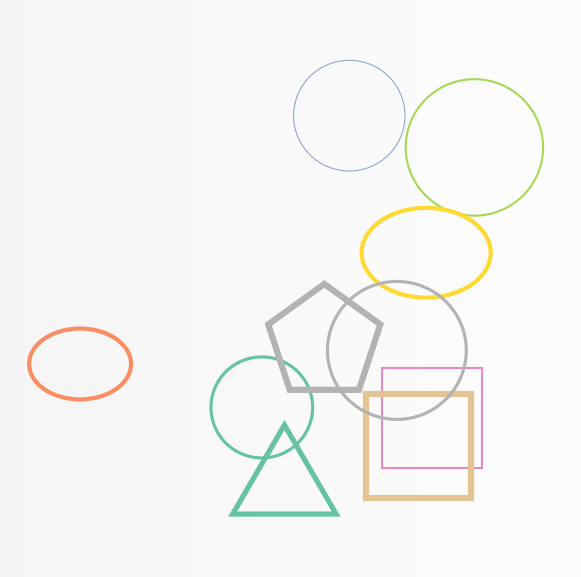[{"shape": "triangle", "thickness": 2.5, "radius": 0.51, "center": [0.489, 0.16]}, {"shape": "circle", "thickness": 1.5, "radius": 0.44, "center": [0.45, 0.294]}, {"shape": "oval", "thickness": 2, "radius": 0.44, "center": [0.138, 0.369]}, {"shape": "circle", "thickness": 0.5, "radius": 0.48, "center": [0.601, 0.799]}, {"shape": "square", "thickness": 1, "radius": 0.43, "center": [0.744, 0.275]}, {"shape": "circle", "thickness": 1, "radius": 0.59, "center": [0.816, 0.744]}, {"shape": "oval", "thickness": 2, "radius": 0.55, "center": [0.733, 0.562]}, {"shape": "square", "thickness": 3, "radius": 0.45, "center": [0.72, 0.227]}, {"shape": "circle", "thickness": 1.5, "radius": 0.6, "center": [0.683, 0.392]}, {"shape": "pentagon", "thickness": 3, "radius": 0.51, "center": [0.558, 0.406]}]